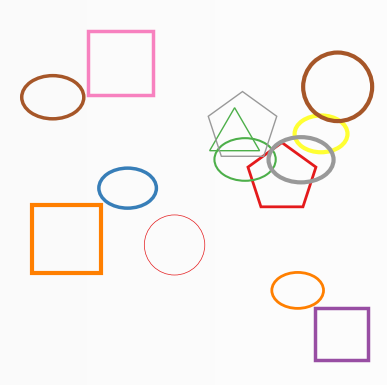[{"shape": "circle", "thickness": 0.5, "radius": 0.39, "center": [0.45, 0.364]}, {"shape": "pentagon", "thickness": 2, "radius": 0.46, "center": [0.728, 0.537]}, {"shape": "oval", "thickness": 2.5, "radius": 0.37, "center": [0.329, 0.511]}, {"shape": "oval", "thickness": 1.5, "radius": 0.4, "center": [0.632, 0.586]}, {"shape": "triangle", "thickness": 1, "radius": 0.37, "center": [0.605, 0.646]}, {"shape": "square", "thickness": 2.5, "radius": 0.34, "center": [0.88, 0.132]}, {"shape": "oval", "thickness": 2, "radius": 0.33, "center": [0.768, 0.246]}, {"shape": "square", "thickness": 3, "radius": 0.44, "center": [0.172, 0.378]}, {"shape": "oval", "thickness": 3, "radius": 0.34, "center": [0.829, 0.652]}, {"shape": "circle", "thickness": 3, "radius": 0.45, "center": [0.871, 0.774]}, {"shape": "oval", "thickness": 2.5, "radius": 0.4, "center": [0.136, 0.747]}, {"shape": "square", "thickness": 2.5, "radius": 0.42, "center": [0.311, 0.836]}, {"shape": "oval", "thickness": 3, "radius": 0.42, "center": [0.777, 0.585]}, {"shape": "pentagon", "thickness": 1, "radius": 0.46, "center": [0.626, 0.669]}]